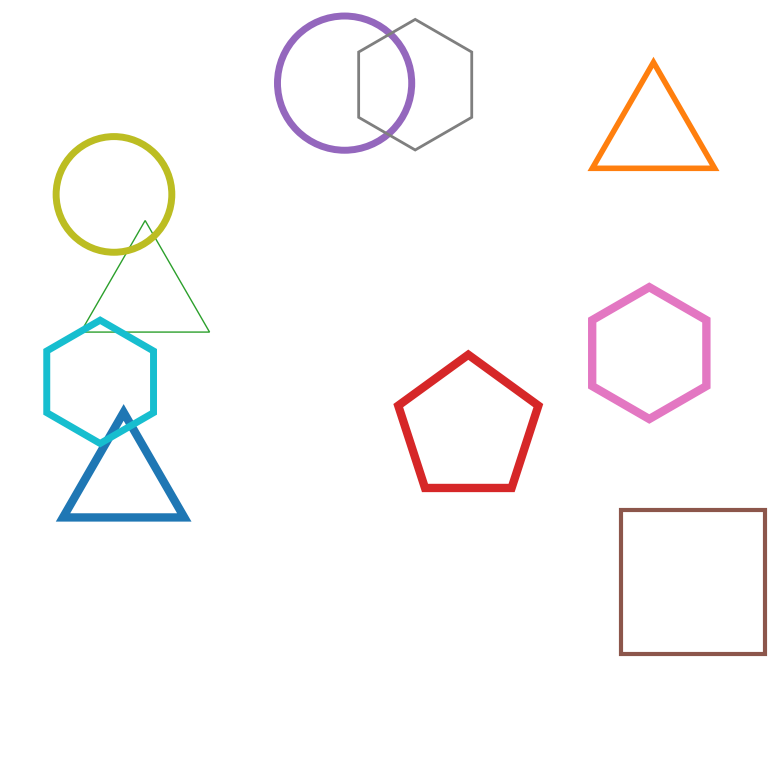[{"shape": "triangle", "thickness": 3, "radius": 0.45, "center": [0.161, 0.373]}, {"shape": "triangle", "thickness": 2, "radius": 0.46, "center": [0.849, 0.827]}, {"shape": "triangle", "thickness": 0.5, "radius": 0.48, "center": [0.189, 0.617]}, {"shape": "pentagon", "thickness": 3, "radius": 0.48, "center": [0.608, 0.444]}, {"shape": "circle", "thickness": 2.5, "radius": 0.44, "center": [0.448, 0.892]}, {"shape": "square", "thickness": 1.5, "radius": 0.47, "center": [0.9, 0.244]}, {"shape": "hexagon", "thickness": 3, "radius": 0.43, "center": [0.843, 0.541]}, {"shape": "hexagon", "thickness": 1, "radius": 0.42, "center": [0.539, 0.89]}, {"shape": "circle", "thickness": 2.5, "radius": 0.38, "center": [0.148, 0.748]}, {"shape": "hexagon", "thickness": 2.5, "radius": 0.4, "center": [0.13, 0.504]}]